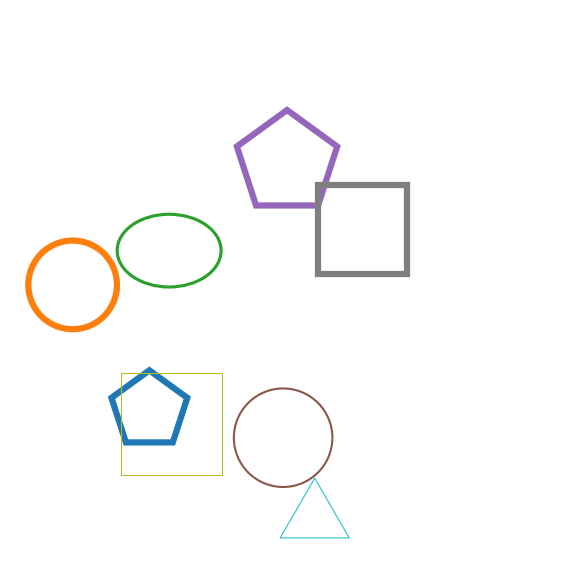[{"shape": "pentagon", "thickness": 3, "radius": 0.35, "center": [0.259, 0.289]}, {"shape": "circle", "thickness": 3, "radius": 0.38, "center": [0.126, 0.506]}, {"shape": "oval", "thickness": 1.5, "radius": 0.45, "center": [0.293, 0.565]}, {"shape": "pentagon", "thickness": 3, "radius": 0.46, "center": [0.497, 0.717]}, {"shape": "circle", "thickness": 1, "radius": 0.43, "center": [0.49, 0.241]}, {"shape": "square", "thickness": 3, "radius": 0.39, "center": [0.628, 0.602]}, {"shape": "square", "thickness": 0.5, "radius": 0.44, "center": [0.297, 0.265]}, {"shape": "triangle", "thickness": 0.5, "radius": 0.35, "center": [0.545, 0.102]}]